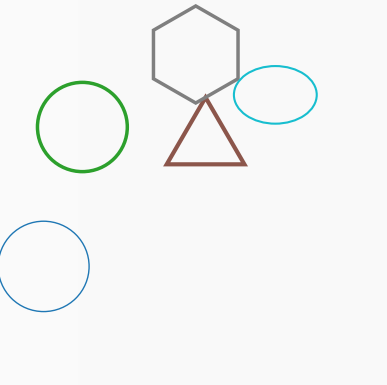[{"shape": "circle", "thickness": 1, "radius": 0.59, "center": [0.113, 0.308]}, {"shape": "circle", "thickness": 2.5, "radius": 0.58, "center": [0.213, 0.67]}, {"shape": "triangle", "thickness": 3, "radius": 0.58, "center": [0.53, 0.631]}, {"shape": "hexagon", "thickness": 2.5, "radius": 0.63, "center": [0.505, 0.858]}, {"shape": "oval", "thickness": 1.5, "radius": 0.53, "center": [0.711, 0.754]}]